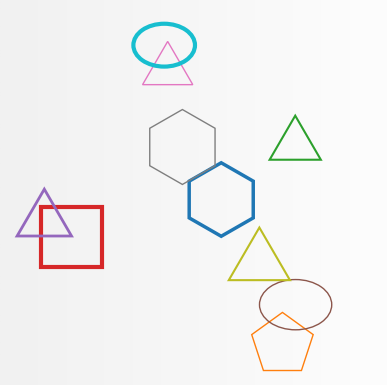[{"shape": "hexagon", "thickness": 2.5, "radius": 0.48, "center": [0.571, 0.482]}, {"shape": "pentagon", "thickness": 1, "radius": 0.42, "center": [0.729, 0.105]}, {"shape": "triangle", "thickness": 1.5, "radius": 0.38, "center": [0.762, 0.623]}, {"shape": "square", "thickness": 3, "radius": 0.39, "center": [0.184, 0.385]}, {"shape": "triangle", "thickness": 2, "radius": 0.41, "center": [0.114, 0.428]}, {"shape": "oval", "thickness": 1, "radius": 0.47, "center": [0.763, 0.209]}, {"shape": "triangle", "thickness": 1, "radius": 0.37, "center": [0.433, 0.818]}, {"shape": "hexagon", "thickness": 1, "radius": 0.49, "center": [0.471, 0.618]}, {"shape": "triangle", "thickness": 1.5, "radius": 0.46, "center": [0.669, 0.318]}, {"shape": "oval", "thickness": 3, "radius": 0.4, "center": [0.424, 0.883]}]